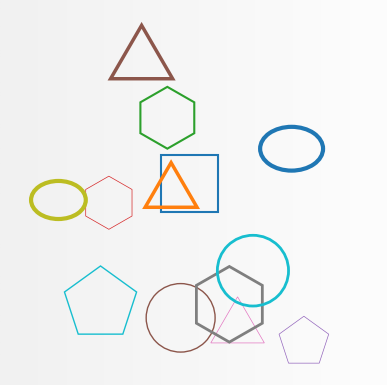[{"shape": "oval", "thickness": 3, "radius": 0.41, "center": [0.753, 0.614]}, {"shape": "square", "thickness": 1.5, "radius": 0.37, "center": [0.489, 0.523]}, {"shape": "triangle", "thickness": 2.5, "radius": 0.39, "center": [0.442, 0.5]}, {"shape": "hexagon", "thickness": 1.5, "radius": 0.4, "center": [0.432, 0.694]}, {"shape": "hexagon", "thickness": 0.5, "radius": 0.34, "center": [0.281, 0.473]}, {"shape": "pentagon", "thickness": 0.5, "radius": 0.34, "center": [0.784, 0.111]}, {"shape": "circle", "thickness": 1, "radius": 0.44, "center": [0.466, 0.174]}, {"shape": "triangle", "thickness": 2.5, "radius": 0.46, "center": [0.365, 0.842]}, {"shape": "triangle", "thickness": 0.5, "radius": 0.4, "center": [0.613, 0.149]}, {"shape": "hexagon", "thickness": 2, "radius": 0.49, "center": [0.592, 0.21]}, {"shape": "oval", "thickness": 3, "radius": 0.35, "center": [0.151, 0.481]}, {"shape": "pentagon", "thickness": 1, "radius": 0.49, "center": [0.259, 0.211]}, {"shape": "circle", "thickness": 2, "radius": 0.46, "center": [0.653, 0.297]}]